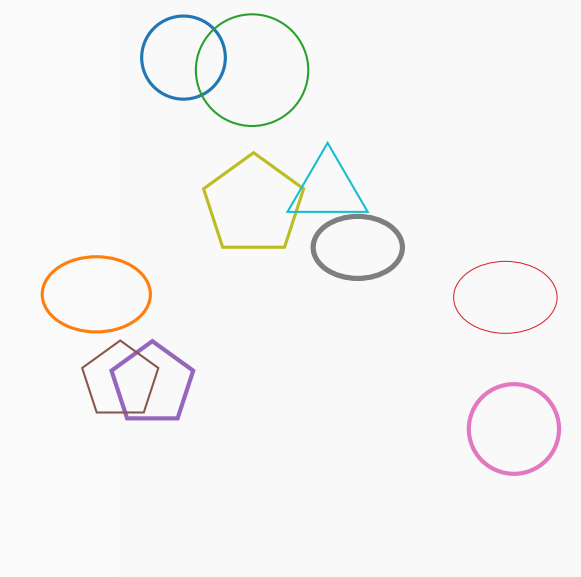[{"shape": "circle", "thickness": 1.5, "radius": 0.36, "center": [0.316, 0.899]}, {"shape": "oval", "thickness": 1.5, "radius": 0.47, "center": [0.166, 0.489]}, {"shape": "circle", "thickness": 1, "radius": 0.48, "center": [0.434, 0.878]}, {"shape": "oval", "thickness": 0.5, "radius": 0.45, "center": [0.869, 0.484]}, {"shape": "pentagon", "thickness": 2, "radius": 0.37, "center": [0.262, 0.334]}, {"shape": "pentagon", "thickness": 1, "radius": 0.34, "center": [0.207, 0.341]}, {"shape": "circle", "thickness": 2, "radius": 0.39, "center": [0.884, 0.256]}, {"shape": "oval", "thickness": 2.5, "radius": 0.38, "center": [0.616, 0.571]}, {"shape": "pentagon", "thickness": 1.5, "radius": 0.45, "center": [0.436, 0.644]}, {"shape": "triangle", "thickness": 1, "radius": 0.4, "center": [0.564, 0.672]}]